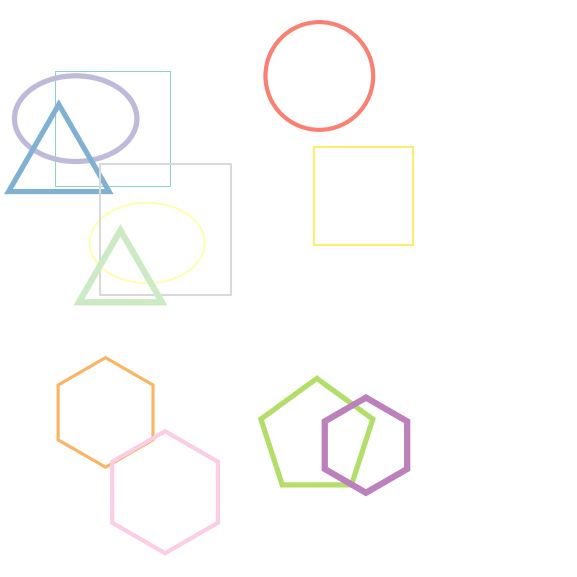[{"shape": "square", "thickness": 0.5, "radius": 0.5, "center": [0.195, 0.777]}, {"shape": "oval", "thickness": 1, "radius": 0.5, "center": [0.255, 0.578]}, {"shape": "oval", "thickness": 2.5, "radius": 0.53, "center": [0.131, 0.794]}, {"shape": "circle", "thickness": 2, "radius": 0.47, "center": [0.553, 0.868]}, {"shape": "triangle", "thickness": 2.5, "radius": 0.5, "center": [0.102, 0.718]}, {"shape": "hexagon", "thickness": 1.5, "radius": 0.47, "center": [0.183, 0.285]}, {"shape": "pentagon", "thickness": 2.5, "radius": 0.51, "center": [0.549, 0.242]}, {"shape": "hexagon", "thickness": 2, "radius": 0.53, "center": [0.286, 0.147]}, {"shape": "square", "thickness": 1, "radius": 0.57, "center": [0.286, 0.602]}, {"shape": "hexagon", "thickness": 3, "radius": 0.41, "center": [0.634, 0.228]}, {"shape": "triangle", "thickness": 3, "radius": 0.42, "center": [0.209, 0.517]}, {"shape": "square", "thickness": 1, "radius": 0.43, "center": [0.63, 0.659]}]